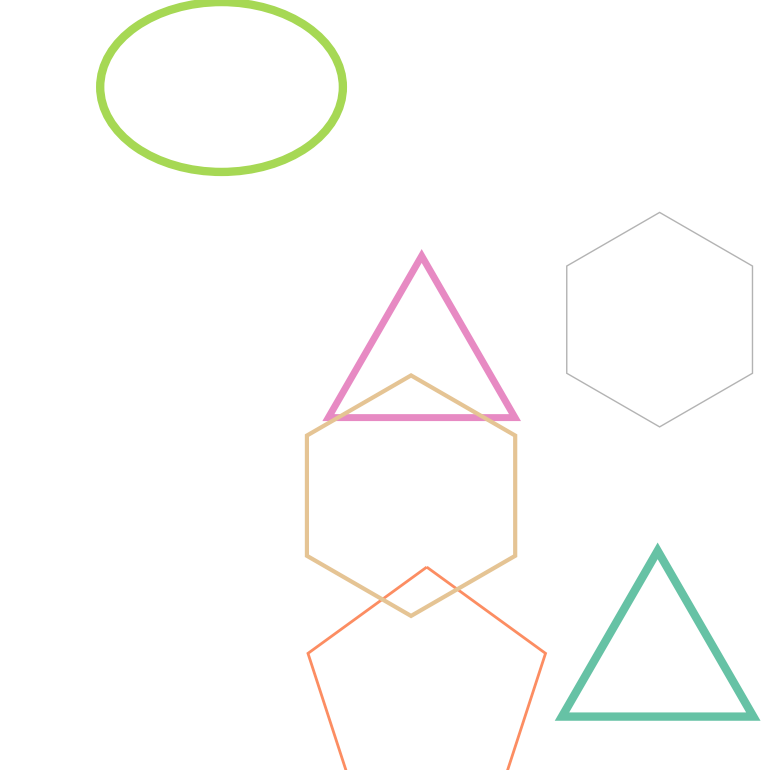[{"shape": "triangle", "thickness": 3, "radius": 0.72, "center": [0.854, 0.141]}, {"shape": "pentagon", "thickness": 1, "radius": 0.81, "center": [0.554, 0.101]}, {"shape": "triangle", "thickness": 2.5, "radius": 0.7, "center": [0.548, 0.528]}, {"shape": "oval", "thickness": 3, "radius": 0.79, "center": [0.288, 0.887]}, {"shape": "hexagon", "thickness": 1.5, "radius": 0.78, "center": [0.534, 0.356]}, {"shape": "hexagon", "thickness": 0.5, "radius": 0.7, "center": [0.857, 0.585]}]